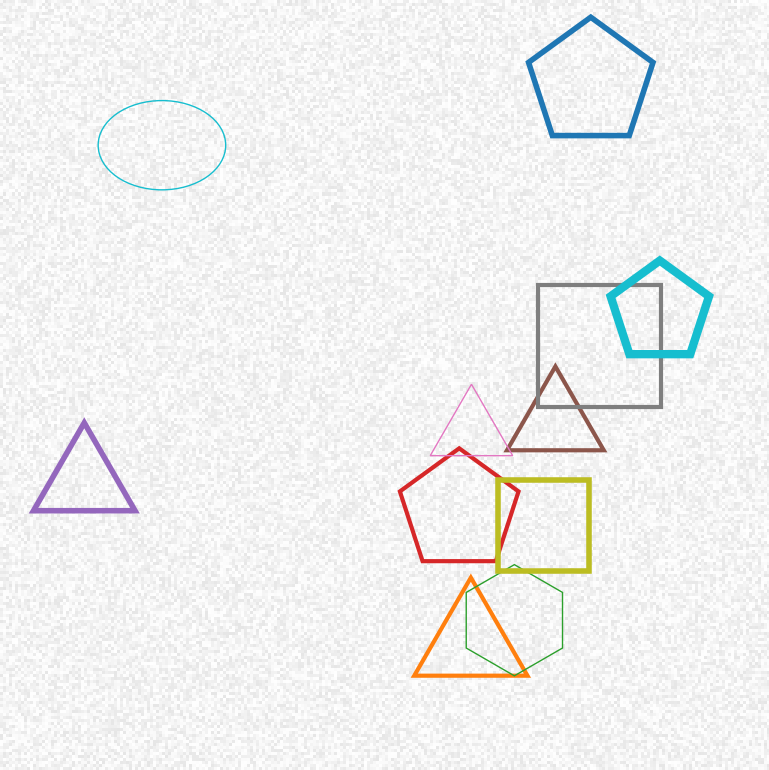[{"shape": "pentagon", "thickness": 2, "radius": 0.42, "center": [0.767, 0.893]}, {"shape": "triangle", "thickness": 1.5, "radius": 0.42, "center": [0.611, 0.165]}, {"shape": "hexagon", "thickness": 0.5, "radius": 0.36, "center": [0.668, 0.195]}, {"shape": "pentagon", "thickness": 1.5, "radius": 0.41, "center": [0.596, 0.337]}, {"shape": "triangle", "thickness": 2, "radius": 0.38, "center": [0.109, 0.375]}, {"shape": "triangle", "thickness": 1.5, "radius": 0.36, "center": [0.721, 0.452]}, {"shape": "triangle", "thickness": 0.5, "radius": 0.31, "center": [0.612, 0.439]}, {"shape": "square", "thickness": 1.5, "radius": 0.4, "center": [0.779, 0.551]}, {"shape": "square", "thickness": 2, "radius": 0.3, "center": [0.706, 0.318]}, {"shape": "oval", "thickness": 0.5, "radius": 0.41, "center": [0.21, 0.811]}, {"shape": "pentagon", "thickness": 3, "radius": 0.34, "center": [0.857, 0.594]}]